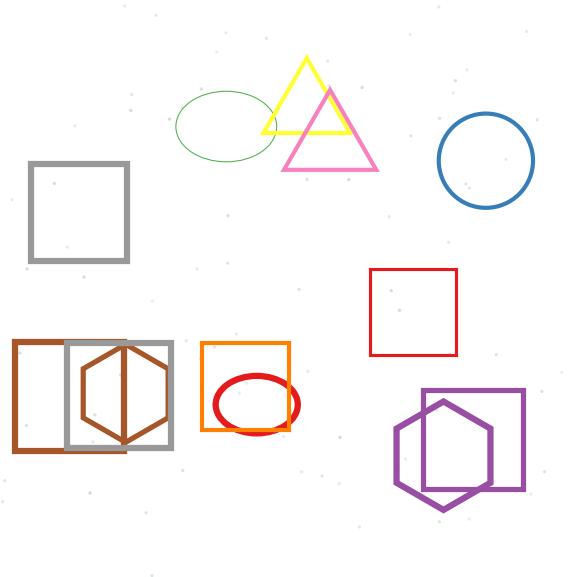[{"shape": "oval", "thickness": 3, "radius": 0.36, "center": [0.445, 0.298]}, {"shape": "square", "thickness": 1.5, "radius": 0.37, "center": [0.715, 0.459]}, {"shape": "circle", "thickness": 2, "radius": 0.41, "center": [0.841, 0.721]}, {"shape": "oval", "thickness": 0.5, "radius": 0.44, "center": [0.392, 0.78]}, {"shape": "hexagon", "thickness": 3, "radius": 0.47, "center": [0.768, 0.21]}, {"shape": "square", "thickness": 2.5, "radius": 0.43, "center": [0.819, 0.237]}, {"shape": "square", "thickness": 2, "radius": 0.38, "center": [0.425, 0.33]}, {"shape": "triangle", "thickness": 2, "radius": 0.43, "center": [0.531, 0.812]}, {"shape": "hexagon", "thickness": 2.5, "radius": 0.42, "center": [0.218, 0.318]}, {"shape": "square", "thickness": 3, "radius": 0.47, "center": [0.121, 0.312]}, {"shape": "triangle", "thickness": 2, "radius": 0.46, "center": [0.572, 0.751]}, {"shape": "square", "thickness": 3, "radius": 0.42, "center": [0.137, 0.631]}, {"shape": "square", "thickness": 3, "radius": 0.45, "center": [0.206, 0.314]}]